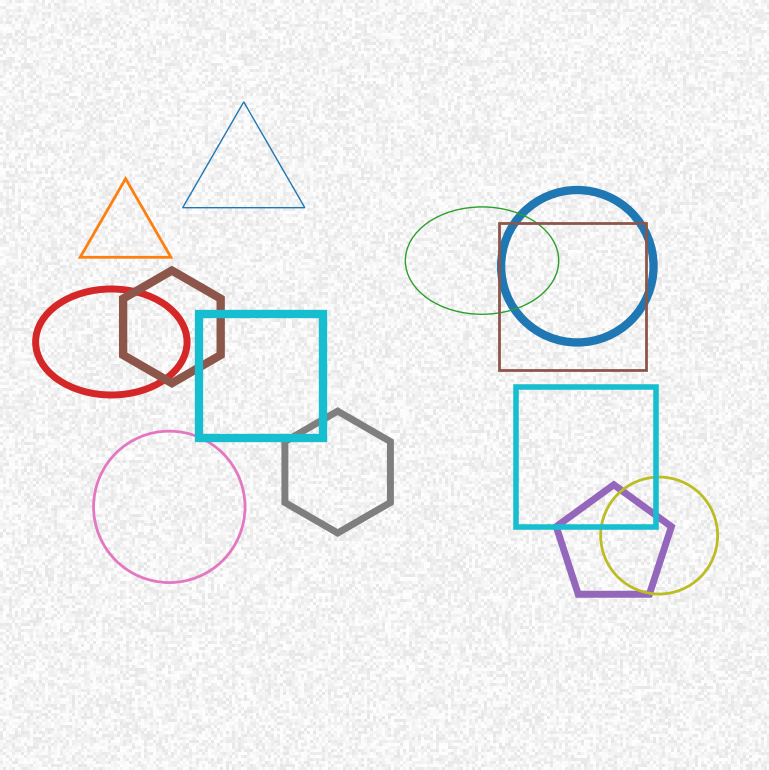[{"shape": "circle", "thickness": 3, "radius": 0.49, "center": [0.75, 0.654]}, {"shape": "triangle", "thickness": 0.5, "radius": 0.46, "center": [0.317, 0.776]}, {"shape": "triangle", "thickness": 1, "radius": 0.34, "center": [0.163, 0.7]}, {"shape": "oval", "thickness": 0.5, "radius": 0.5, "center": [0.626, 0.662]}, {"shape": "oval", "thickness": 2.5, "radius": 0.49, "center": [0.145, 0.556]}, {"shape": "pentagon", "thickness": 2.5, "radius": 0.39, "center": [0.797, 0.292]}, {"shape": "hexagon", "thickness": 3, "radius": 0.37, "center": [0.223, 0.576]}, {"shape": "square", "thickness": 1, "radius": 0.48, "center": [0.743, 0.615]}, {"shape": "circle", "thickness": 1, "radius": 0.49, "center": [0.22, 0.342]}, {"shape": "hexagon", "thickness": 2.5, "radius": 0.4, "center": [0.439, 0.387]}, {"shape": "circle", "thickness": 1, "radius": 0.38, "center": [0.856, 0.304]}, {"shape": "square", "thickness": 2, "radius": 0.45, "center": [0.761, 0.407]}, {"shape": "square", "thickness": 3, "radius": 0.4, "center": [0.339, 0.512]}]